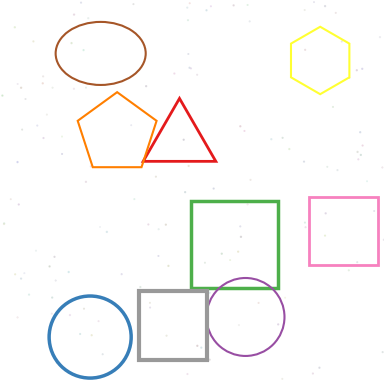[{"shape": "triangle", "thickness": 2, "radius": 0.54, "center": [0.466, 0.635]}, {"shape": "circle", "thickness": 2.5, "radius": 0.53, "center": [0.234, 0.125]}, {"shape": "square", "thickness": 2.5, "radius": 0.57, "center": [0.609, 0.366]}, {"shape": "circle", "thickness": 1.5, "radius": 0.51, "center": [0.638, 0.177]}, {"shape": "pentagon", "thickness": 1.5, "radius": 0.54, "center": [0.304, 0.653]}, {"shape": "hexagon", "thickness": 1.5, "radius": 0.44, "center": [0.832, 0.843]}, {"shape": "oval", "thickness": 1.5, "radius": 0.58, "center": [0.261, 0.861]}, {"shape": "square", "thickness": 2, "radius": 0.44, "center": [0.892, 0.399]}, {"shape": "square", "thickness": 3, "radius": 0.44, "center": [0.449, 0.155]}]